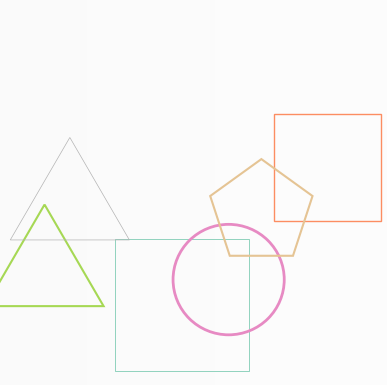[{"shape": "square", "thickness": 0.5, "radius": 0.86, "center": [0.469, 0.208]}, {"shape": "square", "thickness": 1, "radius": 0.7, "center": [0.845, 0.565]}, {"shape": "circle", "thickness": 2, "radius": 0.72, "center": [0.59, 0.274]}, {"shape": "triangle", "thickness": 1.5, "radius": 0.88, "center": [0.115, 0.293]}, {"shape": "pentagon", "thickness": 1.5, "radius": 0.69, "center": [0.674, 0.448]}, {"shape": "triangle", "thickness": 0.5, "radius": 0.89, "center": [0.18, 0.466]}]